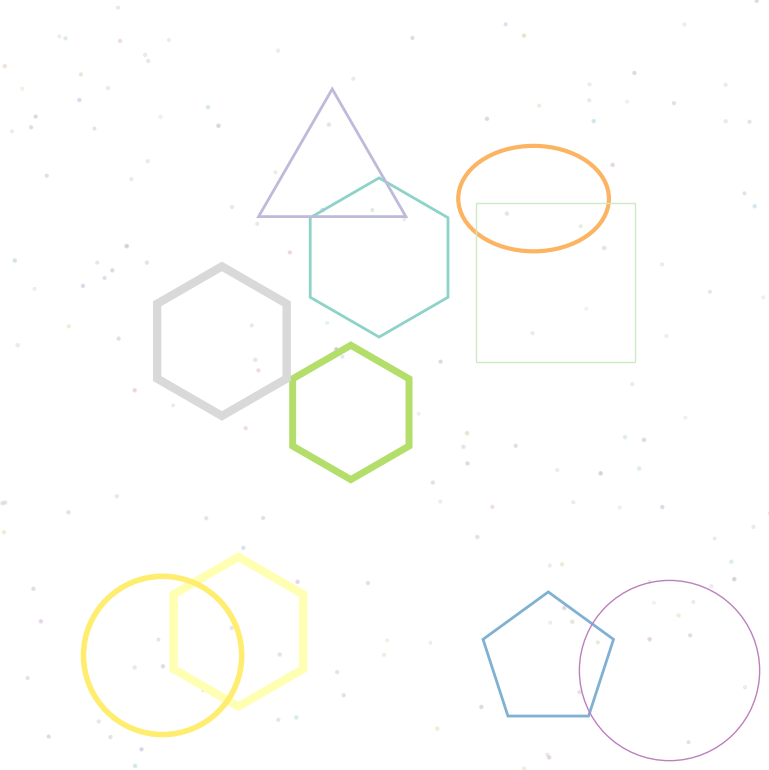[{"shape": "hexagon", "thickness": 1, "radius": 0.52, "center": [0.492, 0.666]}, {"shape": "hexagon", "thickness": 3, "radius": 0.49, "center": [0.31, 0.18]}, {"shape": "triangle", "thickness": 1, "radius": 0.55, "center": [0.431, 0.774]}, {"shape": "pentagon", "thickness": 1, "radius": 0.45, "center": [0.712, 0.142]}, {"shape": "oval", "thickness": 1.5, "radius": 0.49, "center": [0.693, 0.742]}, {"shape": "hexagon", "thickness": 2.5, "radius": 0.44, "center": [0.456, 0.464]}, {"shape": "hexagon", "thickness": 3, "radius": 0.49, "center": [0.288, 0.557]}, {"shape": "circle", "thickness": 0.5, "radius": 0.59, "center": [0.869, 0.129]}, {"shape": "square", "thickness": 0.5, "radius": 0.52, "center": [0.722, 0.634]}, {"shape": "circle", "thickness": 2, "radius": 0.51, "center": [0.211, 0.149]}]